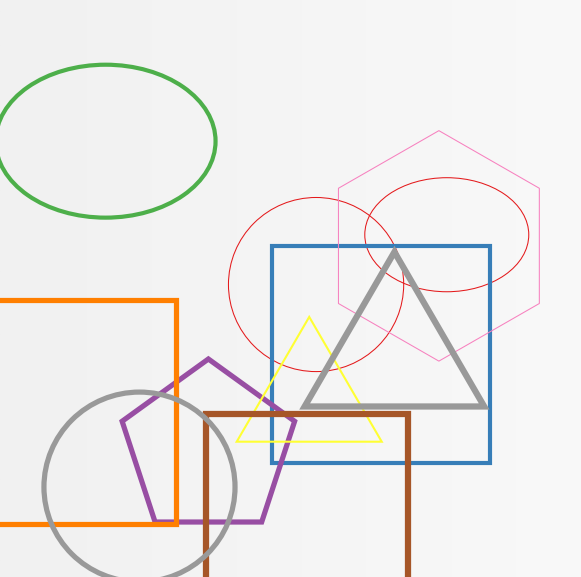[{"shape": "oval", "thickness": 0.5, "radius": 0.71, "center": [0.769, 0.593]}, {"shape": "circle", "thickness": 0.5, "radius": 0.75, "center": [0.544, 0.506]}, {"shape": "square", "thickness": 2, "radius": 0.94, "center": [0.656, 0.385]}, {"shape": "oval", "thickness": 2, "radius": 0.95, "center": [0.182, 0.755]}, {"shape": "pentagon", "thickness": 2.5, "radius": 0.78, "center": [0.359, 0.221]}, {"shape": "square", "thickness": 2.5, "radius": 0.97, "center": [0.109, 0.286]}, {"shape": "triangle", "thickness": 1, "radius": 0.72, "center": [0.532, 0.306]}, {"shape": "square", "thickness": 3, "radius": 0.87, "center": [0.528, 0.108]}, {"shape": "hexagon", "thickness": 0.5, "radius": 1.0, "center": [0.755, 0.573]}, {"shape": "circle", "thickness": 2.5, "radius": 0.82, "center": [0.24, 0.156]}, {"shape": "triangle", "thickness": 3, "radius": 0.89, "center": [0.679, 0.384]}]